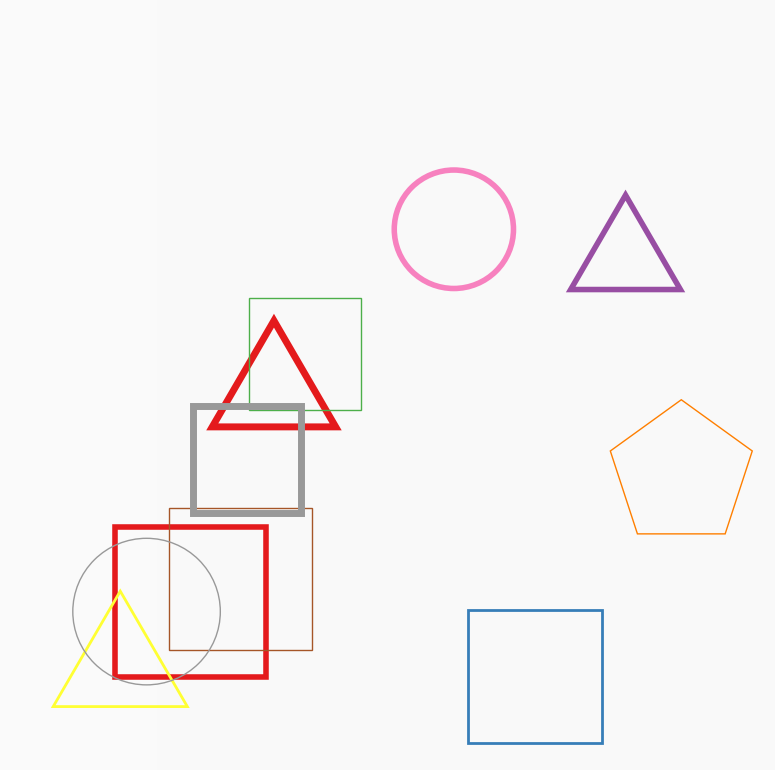[{"shape": "triangle", "thickness": 2.5, "radius": 0.46, "center": [0.353, 0.492]}, {"shape": "square", "thickness": 2, "radius": 0.49, "center": [0.246, 0.218]}, {"shape": "square", "thickness": 1, "radius": 0.43, "center": [0.69, 0.122]}, {"shape": "square", "thickness": 0.5, "radius": 0.36, "center": [0.394, 0.54]}, {"shape": "triangle", "thickness": 2, "radius": 0.41, "center": [0.807, 0.665]}, {"shape": "pentagon", "thickness": 0.5, "radius": 0.48, "center": [0.879, 0.385]}, {"shape": "triangle", "thickness": 1, "radius": 0.5, "center": [0.155, 0.132]}, {"shape": "square", "thickness": 0.5, "radius": 0.46, "center": [0.31, 0.248]}, {"shape": "circle", "thickness": 2, "radius": 0.38, "center": [0.586, 0.702]}, {"shape": "circle", "thickness": 0.5, "radius": 0.48, "center": [0.189, 0.206]}, {"shape": "square", "thickness": 2.5, "radius": 0.35, "center": [0.319, 0.403]}]